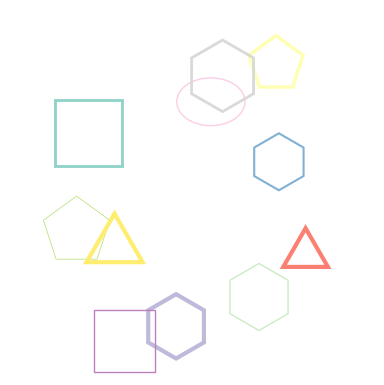[{"shape": "square", "thickness": 2, "radius": 0.43, "center": [0.23, 0.654]}, {"shape": "pentagon", "thickness": 2.5, "radius": 0.37, "center": [0.717, 0.834]}, {"shape": "hexagon", "thickness": 3, "radius": 0.42, "center": [0.457, 0.152]}, {"shape": "triangle", "thickness": 3, "radius": 0.33, "center": [0.794, 0.34]}, {"shape": "hexagon", "thickness": 1.5, "radius": 0.37, "center": [0.724, 0.58]}, {"shape": "pentagon", "thickness": 0.5, "radius": 0.45, "center": [0.199, 0.4]}, {"shape": "oval", "thickness": 1, "radius": 0.44, "center": [0.548, 0.736]}, {"shape": "hexagon", "thickness": 2, "radius": 0.46, "center": [0.578, 0.803]}, {"shape": "square", "thickness": 1, "radius": 0.4, "center": [0.323, 0.115]}, {"shape": "hexagon", "thickness": 1, "radius": 0.43, "center": [0.673, 0.229]}, {"shape": "triangle", "thickness": 3, "radius": 0.42, "center": [0.298, 0.361]}]